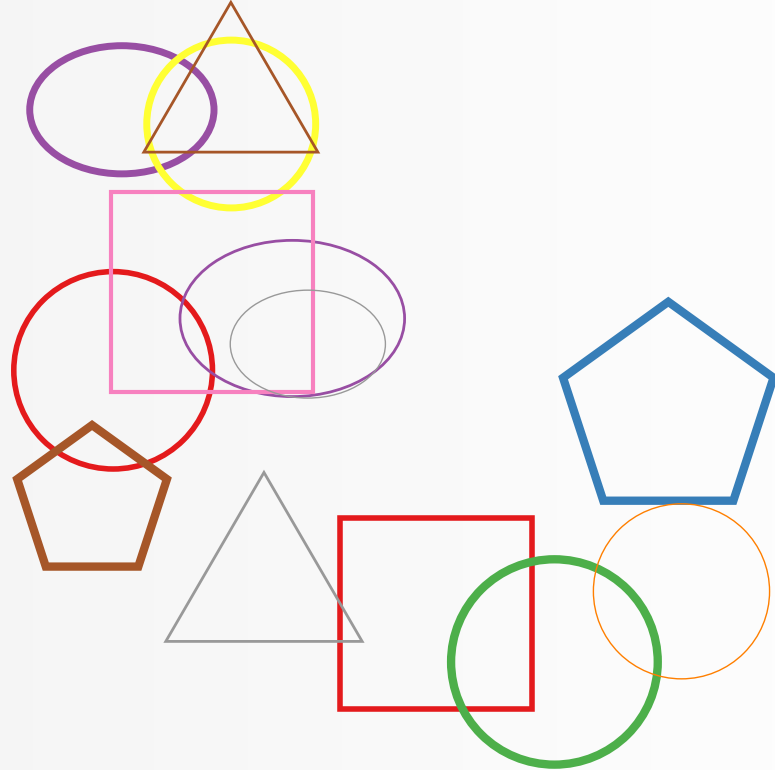[{"shape": "square", "thickness": 2, "radius": 0.62, "center": [0.562, 0.203]}, {"shape": "circle", "thickness": 2, "radius": 0.64, "center": [0.146, 0.519]}, {"shape": "pentagon", "thickness": 3, "radius": 0.71, "center": [0.862, 0.465]}, {"shape": "circle", "thickness": 3, "radius": 0.67, "center": [0.715, 0.14]}, {"shape": "oval", "thickness": 1, "radius": 0.72, "center": [0.377, 0.586]}, {"shape": "oval", "thickness": 2.5, "radius": 0.59, "center": [0.157, 0.857]}, {"shape": "circle", "thickness": 0.5, "radius": 0.57, "center": [0.879, 0.232]}, {"shape": "circle", "thickness": 2.5, "radius": 0.54, "center": [0.298, 0.839]}, {"shape": "triangle", "thickness": 1, "radius": 0.65, "center": [0.298, 0.867]}, {"shape": "pentagon", "thickness": 3, "radius": 0.51, "center": [0.119, 0.346]}, {"shape": "square", "thickness": 1.5, "radius": 0.65, "center": [0.273, 0.621]}, {"shape": "oval", "thickness": 0.5, "radius": 0.5, "center": [0.397, 0.553]}, {"shape": "triangle", "thickness": 1, "radius": 0.73, "center": [0.341, 0.24]}]